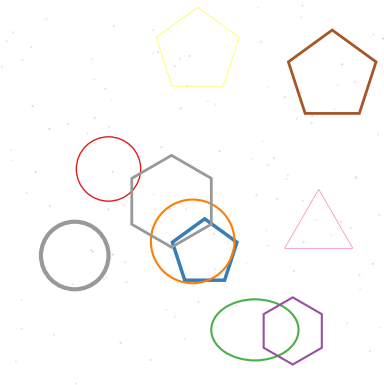[{"shape": "circle", "thickness": 1, "radius": 0.42, "center": [0.282, 0.561]}, {"shape": "pentagon", "thickness": 2.5, "radius": 0.44, "center": [0.532, 0.343]}, {"shape": "oval", "thickness": 1.5, "radius": 0.57, "center": [0.662, 0.143]}, {"shape": "hexagon", "thickness": 1.5, "radius": 0.44, "center": [0.76, 0.14]}, {"shape": "circle", "thickness": 1.5, "radius": 0.54, "center": [0.5, 0.373]}, {"shape": "pentagon", "thickness": 0.5, "radius": 0.57, "center": [0.513, 0.868]}, {"shape": "pentagon", "thickness": 2, "radius": 0.6, "center": [0.863, 0.802]}, {"shape": "triangle", "thickness": 0.5, "radius": 0.51, "center": [0.828, 0.406]}, {"shape": "hexagon", "thickness": 2, "radius": 0.6, "center": [0.446, 0.477]}, {"shape": "circle", "thickness": 3, "radius": 0.44, "center": [0.194, 0.336]}]